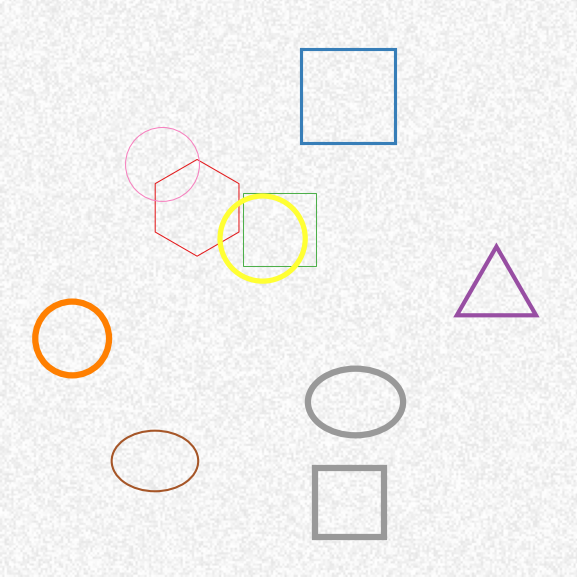[{"shape": "hexagon", "thickness": 0.5, "radius": 0.42, "center": [0.341, 0.639]}, {"shape": "square", "thickness": 1.5, "radius": 0.41, "center": [0.602, 0.834]}, {"shape": "square", "thickness": 0.5, "radius": 0.32, "center": [0.484, 0.602]}, {"shape": "triangle", "thickness": 2, "radius": 0.4, "center": [0.86, 0.493]}, {"shape": "circle", "thickness": 3, "radius": 0.32, "center": [0.125, 0.413]}, {"shape": "circle", "thickness": 2.5, "radius": 0.37, "center": [0.455, 0.586]}, {"shape": "oval", "thickness": 1, "radius": 0.37, "center": [0.268, 0.201]}, {"shape": "circle", "thickness": 0.5, "radius": 0.32, "center": [0.281, 0.714]}, {"shape": "oval", "thickness": 3, "radius": 0.41, "center": [0.616, 0.303]}, {"shape": "square", "thickness": 3, "radius": 0.3, "center": [0.605, 0.129]}]